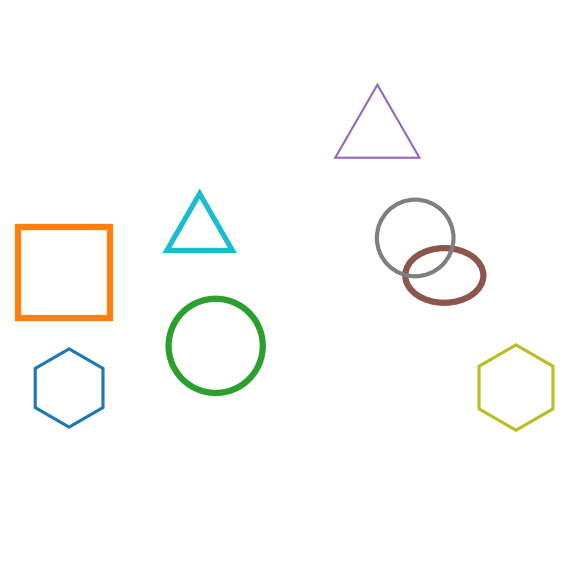[{"shape": "hexagon", "thickness": 1.5, "radius": 0.34, "center": [0.12, 0.327]}, {"shape": "square", "thickness": 3, "radius": 0.4, "center": [0.111, 0.528]}, {"shape": "circle", "thickness": 3, "radius": 0.41, "center": [0.373, 0.4]}, {"shape": "triangle", "thickness": 1, "radius": 0.42, "center": [0.653, 0.768]}, {"shape": "oval", "thickness": 3, "radius": 0.34, "center": [0.769, 0.522]}, {"shape": "circle", "thickness": 2, "radius": 0.33, "center": [0.719, 0.587]}, {"shape": "hexagon", "thickness": 1.5, "radius": 0.37, "center": [0.894, 0.328]}, {"shape": "triangle", "thickness": 2.5, "radius": 0.33, "center": [0.346, 0.598]}]